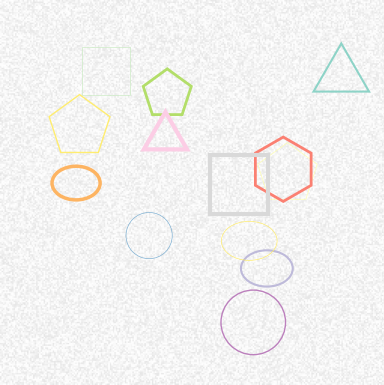[{"shape": "triangle", "thickness": 1.5, "radius": 0.42, "center": [0.886, 0.804]}, {"shape": "pentagon", "thickness": 0.5, "radius": 0.41, "center": [0.747, 0.548]}, {"shape": "oval", "thickness": 1.5, "radius": 0.34, "center": [0.693, 0.303]}, {"shape": "hexagon", "thickness": 2, "radius": 0.42, "center": [0.736, 0.56]}, {"shape": "circle", "thickness": 0.5, "radius": 0.3, "center": [0.387, 0.388]}, {"shape": "oval", "thickness": 2.5, "radius": 0.31, "center": [0.198, 0.525]}, {"shape": "pentagon", "thickness": 2, "radius": 0.33, "center": [0.434, 0.755]}, {"shape": "triangle", "thickness": 3, "radius": 0.32, "center": [0.43, 0.644]}, {"shape": "square", "thickness": 3, "radius": 0.38, "center": [0.62, 0.52]}, {"shape": "circle", "thickness": 1, "radius": 0.42, "center": [0.658, 0.163]}, {"shape": "square", "thickness": 0.5, "radius": 0.32, "center": [0.276, 0.815]}, {"shape": "oval", "thickness": 0.5, "radius": 0.36, "center": [0.647, 0.374]}, {"shape": "pentagon", "thickness": 1, "radius": 0.42, "center": [0.207, 0.671]}]